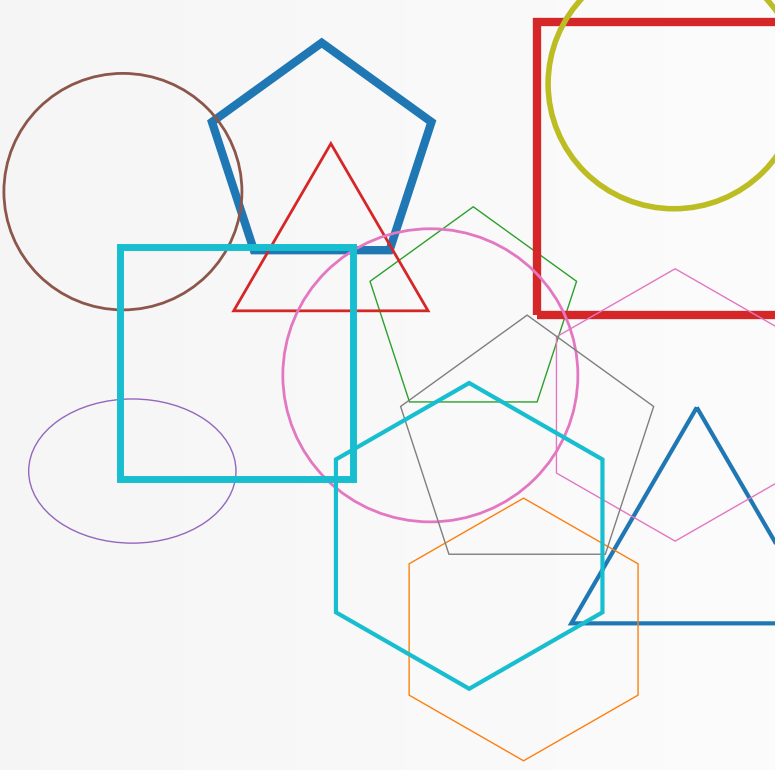[{"shape": "triangle", "thickness": 1.5, "radius": 0.93, "center": [0.899, 0.284]}, {"shape": "pentagon", "thickness": 3, "radius": 0.74, "center": [0.415, 0.796]}, {"shape": "hexagon", "thickness": 0.5, "radius": 0.85, "center": [0.676, 0.183]}, {"shape": "pentagon", "thickness": 0.5, "radius": 0.7, "center": [0.611, 0.591]}, {"shape": "square", "thickness": 3, "radius": 0.95, "center": [0.883, 0.781]}, {"shape": "triangle", "thickness": 1, "radius": 0.72, "center": [0.427, 0.669]}, {"shape": "oval", "thickness": 0.5, "radius": 0.67, "center": [0.171, 0.388]}, {"shape": "circle", "thickness": 1, "radius": 0.77, "center": [0.159, 0.751]}, {"shape": "circle", "thickness": 1, "radius": 0.95, "center": [0.555, 0.513]}, {"shape": "hexagon", "thickness": 0.5, "radius": 0.88, "center": [0.871, 0.474]}, {"shape": "pentagon", "thickness": 0.5, "radius": 0.86, "center": [0.68, 0.419]}, {"shape": "circle", "thickness": 2, "radius": 0.81, "center": [0.87, 0.891]}, {"shape": "hexagon", "thickness": 1.5, "radius": 0.99, "center": [0.605, 0.304]}, {"shape": "square", "thickness": 2.5, "radius": 0.75, "center": [0.305, 0.529]}]